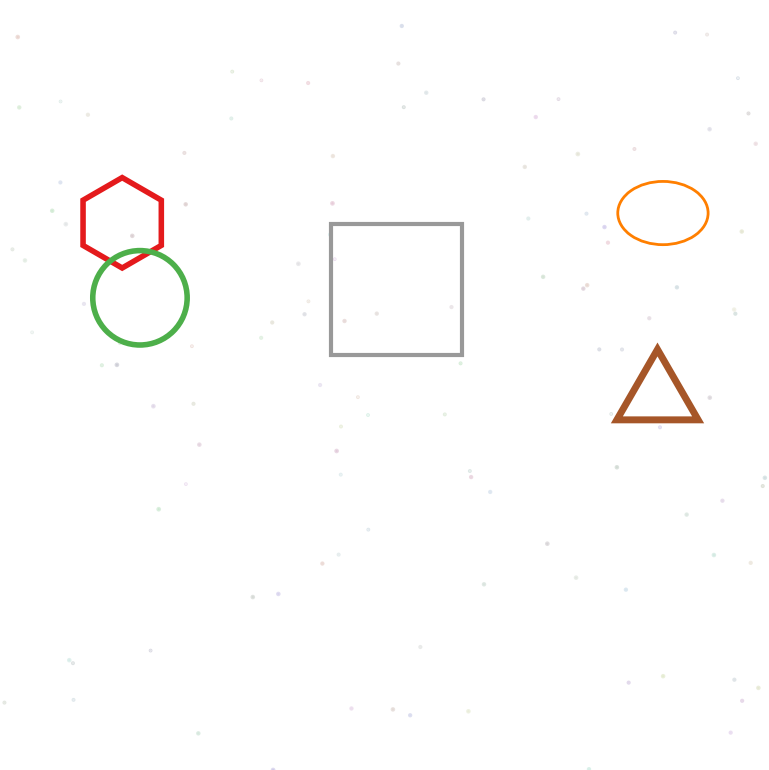[{"shape": "hexagon", "thickness": 2, "radius": 0.29, "center": [0.159, 0.711]}, {"shape": "circle", "thickness": 2, "radius": 0.31, "center": [0.182, 0.613]}, {"shape": "oval", "thickness": 1, "radius": 0.29, "center": [0.861, 0.723]}, {"shape": "triangle", "thickness": 2.5, "radius": 0.3, "center": [0.854, 0.485]}, {"shape": "square", "thickness": 1.5, "radius": 0.43, "center": [0.515, 0.624]}]